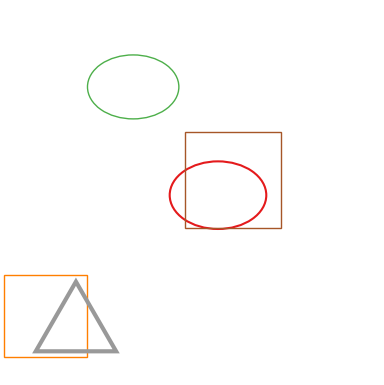[{"shape": "oval", "thickness": 1.5, "radius": 0.63, "center": [0.566, 0.493]}, {"shape": "oval", "thickness": 1, "radius": 0.59, "center": [0.346, 0.774]}, {"shape": "square", "thickness": 1, "radius": 0.53, "center": [0.118, 0.18]}, {"shape": "square", "thickness": 1, "radius": 0.62, "center": [0.606, 0.532]}, {"shape": "triangle", "thickness": 3, "radius": 0.6, "center": [0.197, 0.148]}]